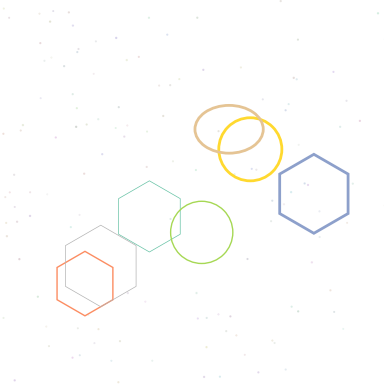[{"shape": "hexagon", "thickness": 0.5, "radius": 0.46, "center": [0.388, 0.438]}, {"shape": "hexagon", "thickness": 1, "radius": 0.42, "center": [0.221, 0.263]}, {"shape": "hexagon", "thickness": 2, "radius": 0.51, "center": [0.815, 0.497]}, {"shape": "circle", "thickness": 1, "radius": 0.4, "center": [0.524, 0.396]}, {"shape": "circle", "thickness": 2, "radius": 0.41, "center": [0.65, 0.612]}, {"shape": "oval", "thickness": 2, "radius": 0.44, "center": [0.595, 0.664]}, {"shape": "hexagon", "thickness": 0.5, "radius": 0.53, "center": [0.262, 0.309]}]